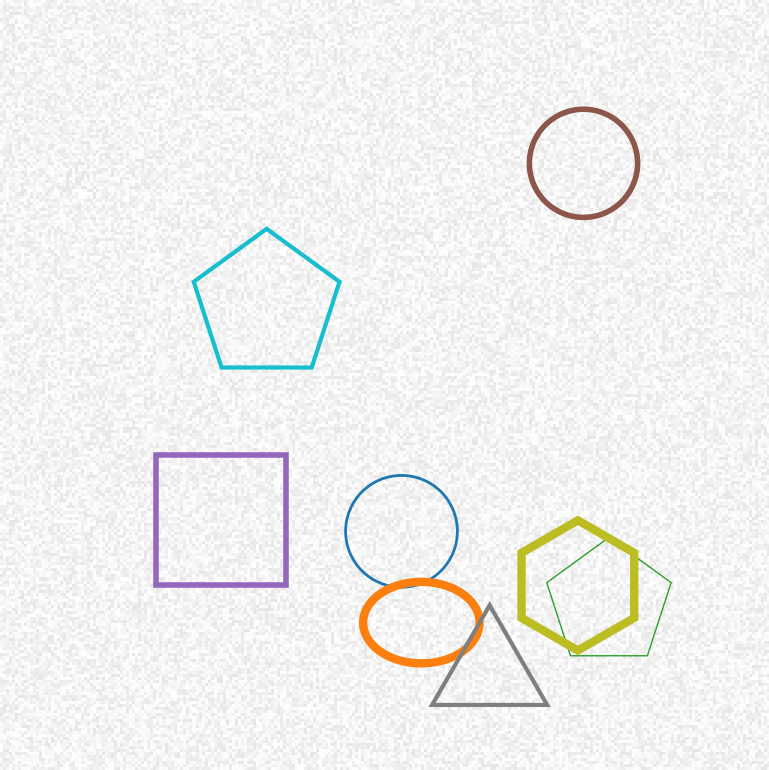[{"shape": "circle", "thickness": 1, "radius": 0.36, "center": [0.521, 0.31]}, {"shape": "oval", "thickness": 3, "radius": 0.38, "center": [0.547, 0.191]}, {"shape": "pentagon", "thickness": 0.5, "radius": 0.42, "center": [0.791, 0.217]}, {"shape": "square", "thickness": 2, "radius": 0.42, "center": [0.287, 0.324]}, {"shape": "circle", "thickness": 2, "radius": 0.35, "center": [0.758, 0.788]}, {"shape": "triangle", "thickness": 1.5, "radius": 0.43, "center": [0.636, 0.128]}, {"shape": "hexagon", "thickness": 3, "radius": 0.42, "center": [0.75, 0.24]}, {"shape": "pentagon", "thickness": 1.5, "radius": 0.5, "center": [0.346, 0.603]}]